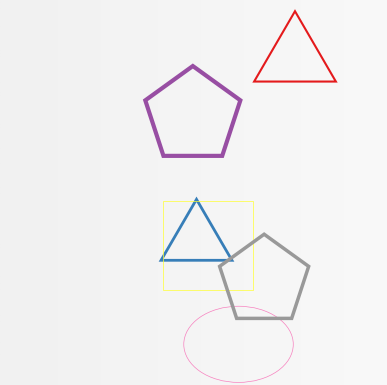[{"shape": "triangle", "thickness": 1.5, "radius": 0.61, "center": [0.761, 0.849]}, {"shape": "triangle", "thickness": 2, "radius": 0.53, "center": [0.507, 0.377]}, {"shape": "pentagon", "thickness": 3, "radius": 0.64, "center": [0.498, 0.7]}, {"shape": "square", "thickness": 0.5, "radius": 0.58, "center": [0.537, 0.363]}, {"shape": "oval", "thickness": 0.5, "radius": 0.71, "center": [0.616, 0.106]}, {"shape": "pentagon", "thickness": 2.5, "radius": 0.6, "center": [0.682, 0.271]}]